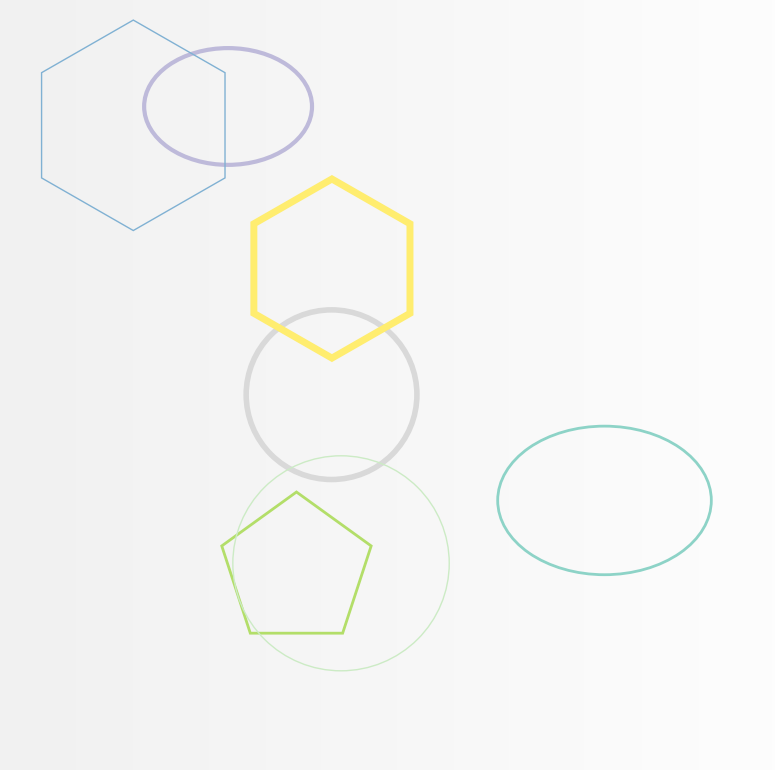[{"shape": "oval", "thickness": 1, "radius": 0.69, "center": [0.78, 0.35]}, {"shape": "oval", "thickness": 1.5, "radius": 0.54, "center": [0.294, 0.862]}, {"shape": "hexagon", "thickness": 0.5, "radius": 0.68, "center": [0.172, 0.837]}, {"shape": "pentagon", "thickness": 1, "radius": 0.51, "center": [0.383, 0.26]}, {"shape": "circle", "thickness": 2, "radius": 0.55, "center": [0.428, 0.487]}, {"shape": "circle", "thickness": 0.5, "radius": 0.7, "center": [0.44, 0.268]}, {"shape": "hexagon", "thickness": 2.5, "radius": 0.58, "center": [0.428, 0.651]}]